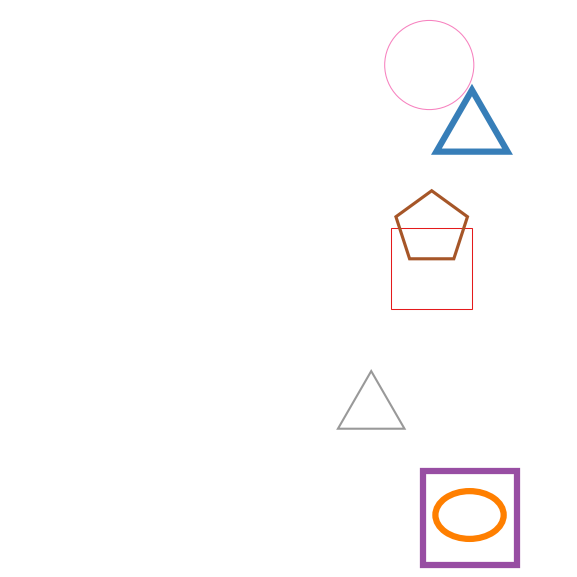[{"shape": "square", "thickness": 0.5, "radius": 0.35, "center": [0.747, 0.535]}, {"shape": "triangle", "thickness": 3, "radius": 0.36, "center": [0.817, 0.772]}, {"shape": "square", "thickness": 3, "radius": 0.41, "center": [0.814, 0.102]}, {"shape": "oval", "thickness": 3, "radius": 0.3, "center": [0.813, 0.107]}, {"shape": "pentagon", "thickness": 1.5, "radius": 0.33, "center": [0.748, 0.604]}, {"shape": "circle", "thickness": 0.5, "radius": 0.39, "center": [0.743, 0.887]}, {"shape": "triangle", "thickness": 1, "radius": 0.33, "center": [0.643, 0.29]}]